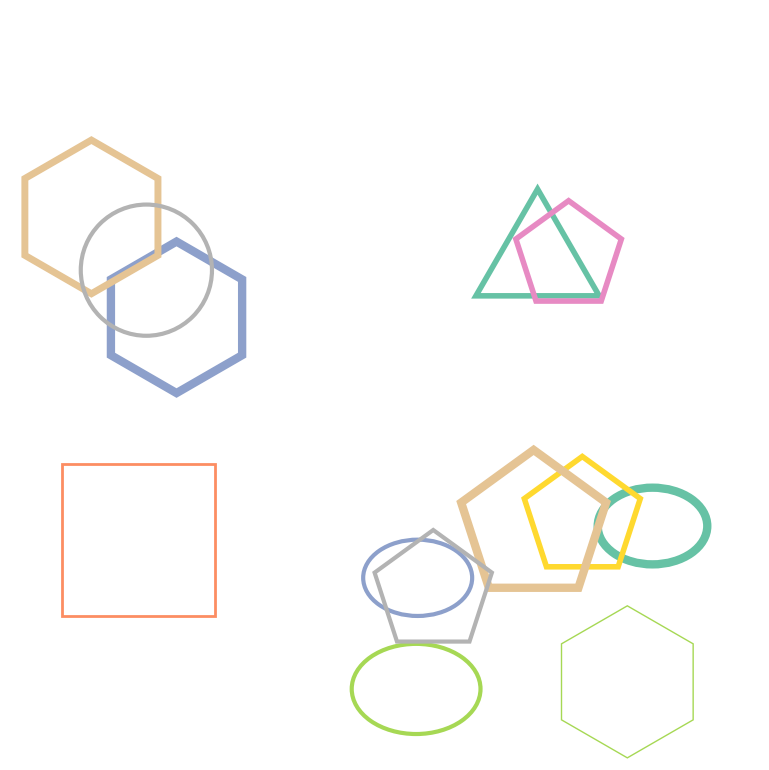[{"shape": "oval", "thickness": 3, "radius": 0.36, "center": [0.847, 0.317]}, {"shape": "triangle", "thickness": 2, "radius": 0.46, "center": [0.698, 0.662]}, {"shape": "square", "thickness": 1, "radius": 0.5, "center": [0.18, 0.299]}, {"shape": "hexagon", "thickness": 3, "radius": 0.49, "center": [0.229, 0.588]}, {"shape": "oval", "thickness": 1.5, "radius": 0.35, "center": [0.542, 0.25]}, {"shape": "pentagon", "thickness": 2, "radius": 0.36, "center": [0.738, 0.667]}, {"shape": "hexagon", "thickness": 0.5, "radius": 0.49, "center": [0.815, 0.114]}, {"shape": "oval", "thickness": 1.5, "radius": 0.42, "center": [0.54, 0.105]}, {"shape": "pentagon", "thickness": 2, "radius": 0.4, "center": [0.756, 0.328]}, {"shape": "hexagon", "thickness": 2.5, "radius": 0.5, "center": [0.119, 0.718]}, {"shape": "pentagon", "thickness": 3, "radius": 0.49, "center": [0.693, 0.317]}, {"shape": "circle", "thickness": 1.5, "radius": 0.43, "center": [0.19, 0.649]}, {"shape": "pentagon", "thickness": 1.5, "radius": 0.4, "center": [0.563, 0.232]}]